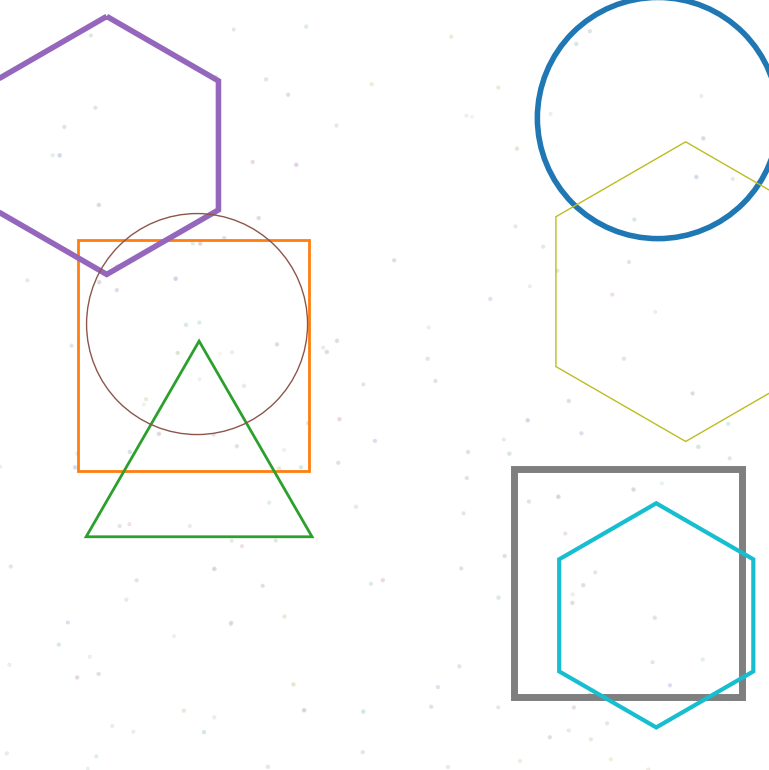[{"shape": "circle", "thickness": 2, "radius": 0.78, "center": [0.854, 0.847]}, {"shape": "square", "thickness": 1, "radius": 0.75, "center": [0.251, 0.539]}, {"shape": "triangle", "thickness": 1, "radius": 0.85, "center": [0.259, 0.388]}, {"shape": "hexagon", "thickness": 2, "radius": 0.84, "center": [0.139, 0.811]}, {"shape": "circle", "thickness": 0.5, "radius": 0.72, "center": [0.256, 0.579]}, {"shape": "square", "thickness": 2.5, "radius": 0.74, "center": [0.816, 0.243]}, {"shape": "hexagon", "thickness": 0.5, "radius": 0.97, "center": [0.89, 0.621]}, {"shape": "hexagon", "thickness": 1.5, "radius": 0.73, "center": [0.852, 0.201]}]